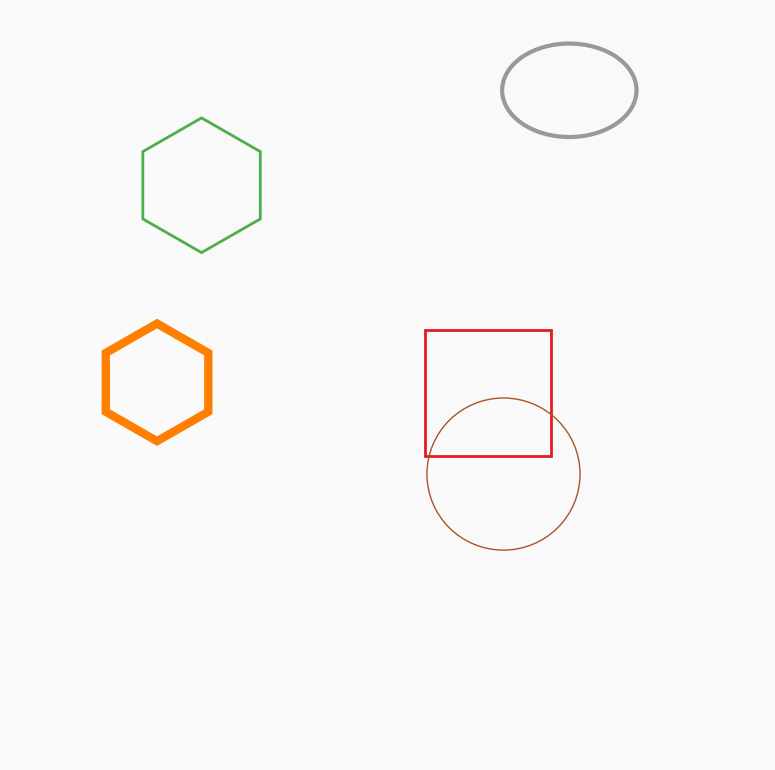[{"shape": "square", "thickness": 1, "radius": 0.41, "center": [0.63, 0.49]}, {"shape": "hexagon", "thickness": 1, "radius": 0.44, "center": [0.26, 0.759]}, {"shape": "hexagon", "thickness": 3, "radius": 0.38, "center": [0.203, 0.503]}, {"shape": "circle", "thickness": 0.5, "radius": 0.49, "center": [0.65, 0.384]}, {"shape": "oval", "thickness": 1.5, "radius": 0.43, "center": [0.735, 0.883]}]